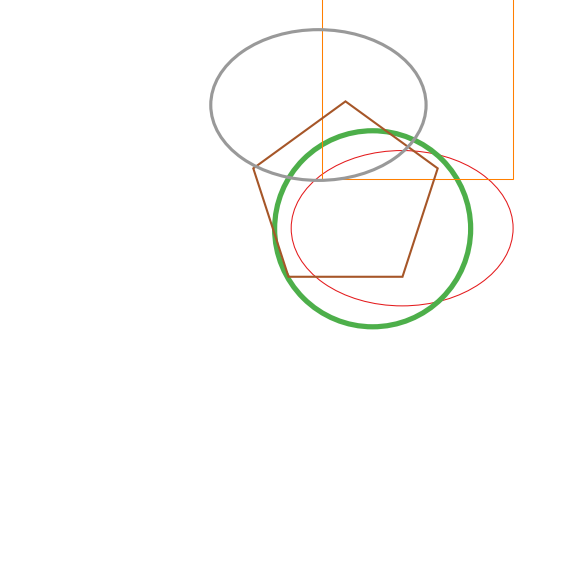[{"shape": "oval", "thickness": 0.5, "radius": 0.96, "center": [0.696, 0.604]}, {"shape": "circle", "thickness": 2.5, "radius": 0.85, "center": [0.645, 0.603]}, {"shape": "square", "thickness": 0.5, "radius": 0.83, "center": [0.723, 0.855]}, {"shape": "pentagon", "thickness": 1, "radius": 0.84, "center": [0.598, 0.656]}, {"shape": "oval", "thickness": 1.5, "radius": 0.93, "center": [0.551, 0.817]}]